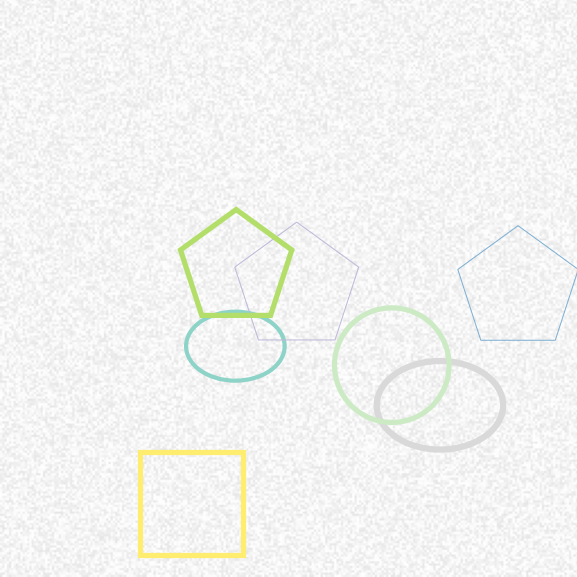[{"shape": "oval", "thickness": 2, "radius": 0.43, "center": [0.408, 0.4]}, {"shape": "pentagon", "thickness": 0.5, "radius": 0.56, "center": [0.514, 0.502]}, {"shape": "pentagon", "thickness": 0.5, "radius": 0.55, "center": [0.897, 0.499]}, {"shape": "pentagon", "thickness": 2.5, "radius": 0.51, "center": [0.409, 0.535]}, {"shape": "oval", "thickness": 3, "radius": 0.55, "center": [0.762, 0.297]}, {"shape": "circle", "thickness": 2.5, "radius": 0.5, "center": [0.678, 0.367]}, {"shape": "square", "thickness": 2.5, "radius": 0.45, "center": [0.331, 0.127]}]